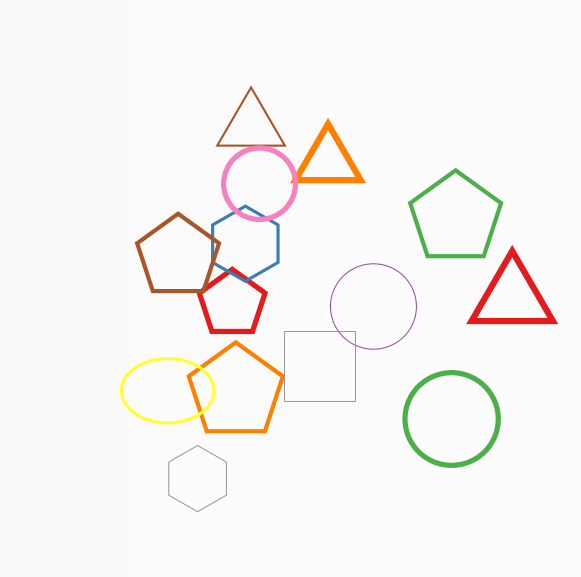[{"shape": "pentagon", "thickness": 2.5, "radius": 0.3, "center": [0.4, 0.473]}, {"shape": "triangle", "thickness": 3, "radius": 0.4, "center": [0.881, 0.484]}, {"shape": "hexagon", "thickness": 1.5, "radius": 0.32, "center": [0.422, 0.577]}, {"shape": "pentagon", "thickness": 2, "radius": 0.41, "center": [0.784, 0.622]}, {"shape": "circle", "thickness": 2.5, "radius": 0.4, "center": [0.777, 0.274]}, {"shape": "circle", "thickness": 0.5, "radius": 0.37, "center": [0.642, 0.468]}, {"shape": "triangle", "thickness": 3, "radius": 0.32, "center": [0.564, 0.72]}, {"shape": "pentagon", "thickness": 2, "radius": 0.43, "center": [0.406, 0.321]}, {"shape": "oval", "thickness": 1.5, "radius": 0.4, "center": [0.288, 0.323]}, {"shape": "pentagon", "thickness": 2, "radius": 0.37, "center": [0.306, 0.555]}, {"shape": "triangle", "thickness": 1, "radius": 0.34, "center": [0.432, 0.781]}, {"shape": "circle", "thickness": 2.5, "radius": 0.31, "center": [0.447, 0.681]}, {"shape": "hexagon", "thickness": 0.5, "radius": 0.29, "center": [0.34, 0.17]}, {"shape": "square", "thickness": 0.5, "radius": 0.31, "center": [0.549, 0.365]}]